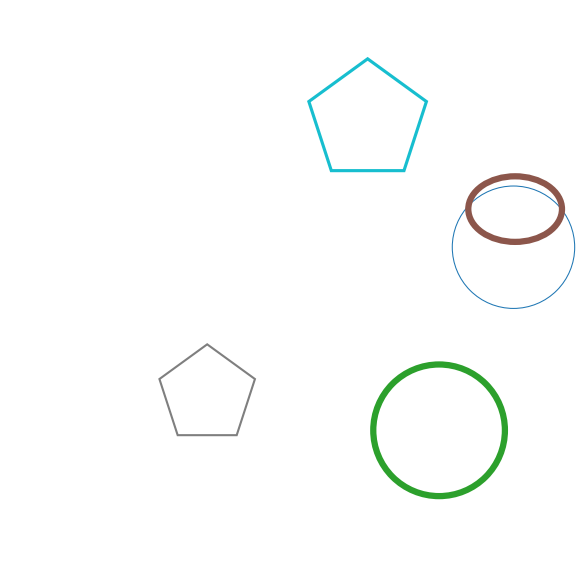[{"shape": "circle", "thickness": 0.5, "radius": 0.53, "center": [0.889, 0.571]}, {"shape": "circle", "thickness": 3, "radius": 0.57, "center": [0.76, 0.254]}, {"shape": "oval", "thickness": 3, "radius": 0.41, "center": [0.892, 0.637]}, {"shape": "pentagon", "thickness": 1, "radius": 0.43, "center": [0.359, 0.316]}, {"shape": "pentagon", "thickness": 1.5, "radius": 0.54, "center": [0.637, 0.79]}]